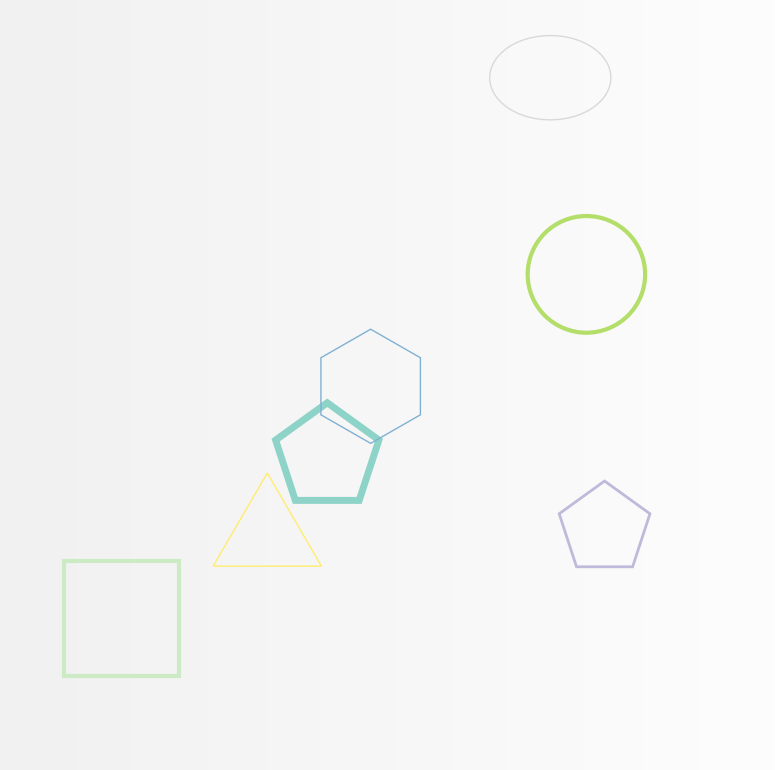[{"shape": "pentagon", "thickness": 2.5, "radius": 0.35, "center": [0.422, 0.407]}, {"shape": "pentagon", "thickness": 1, "radius": 0.31, "center": [0.78, 0.314]}, {"shape": "hexagon", "thickness": 0.5, "radius": 0.37, "center": [0.478, 0.498]}, {"shape": "circle", "thickness": 1.5, "radius": 0.38, "center": [0.757, 0.644]}, {"shape": "oval", "thickness": 0.5, "radius": 0.39, "center": [0.71, 0.899]}, {"shape": "square", "thickness": 1.5, "radius": 0.37, "center": [0.157, 0.197]}, {"shape": "triangle", "thickness": 0.5, "radius": 0.4, "center": [0.345, 0.305]}]